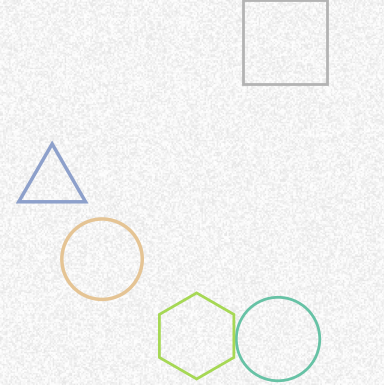[{"shape": "circle", "thickness": 2, "radius": 0.54, "center": [0.722, 0.119]}, {"shape": "triangle", "thickness": 2.5, "radius": 0.5, "center": [0.135, 0.526]}, {"shape": "hexagon", "thickness": 2, "radius": 0.56, "center": [0.511, 0.127]}, {"shape": "circle", "thickness": 2.5, "radius": 0.52, "center": [0.265, 0.327]}, {"shape": "square", "thickness": 2, "radius": 0.54, "center": [0.74, 0.891]}]